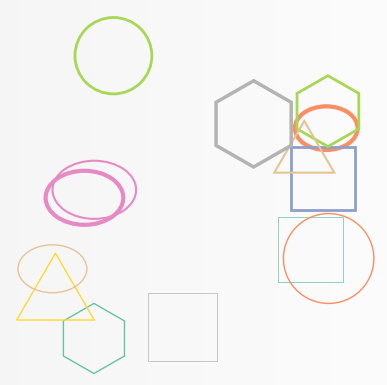[{"shape": "hexagon", "thickness": 1, "radius": 0.46, "center": [0.242, 0.121]}, {"shape": "square", "thickness": 0.5, "radius": 0.42, "center": [0.801, 0.353]}, {"shape": "oval", "thickness": 3, "radius": 0.4, "center": [0.842, 0.667]}, {"shape": "circle", "thickness": 1, "radius": 0.58, "center": [0.848, 0.329]}, {"shape": "square", "thickness": 2, "radius": 0.41, "center": [0.834, 0.537]}, {"shape": "oval", "thickness": 1.5, "radius": 0.54, "center": [0.243, 0.507]}, {"shape": "oval", "thickness": 3, "radius": 0.5, "center": [0.218, 0.486]}, {"shape": "circle", "thickness": 2, "radius": 0.5, "center": [0.293, 0.855]}, {"shape": "hexagon", "thickness": 2, "radius": 0.46, "center": [0.846, 0.711]}, {"shape": "triangle", "thickness": 1, "radius": 0.58, "center": [0.143, 0.227]}, {"shape": "oval", "thickness": 1, "radius": 0.44, "center": [0.135, 0.302]}, {"shape": "triangle", "thickness": 1.5, "radius": 0.45, "center": [0.785, 0.596]}, {"shape": "hexagon", "thickness": 2.5, "radius": 0.56, "center": [0.655, 0.678]}, {"shape": "square", "thickness": 0.5, "radius": 0.45, "center": [0.471, 0.151]}]